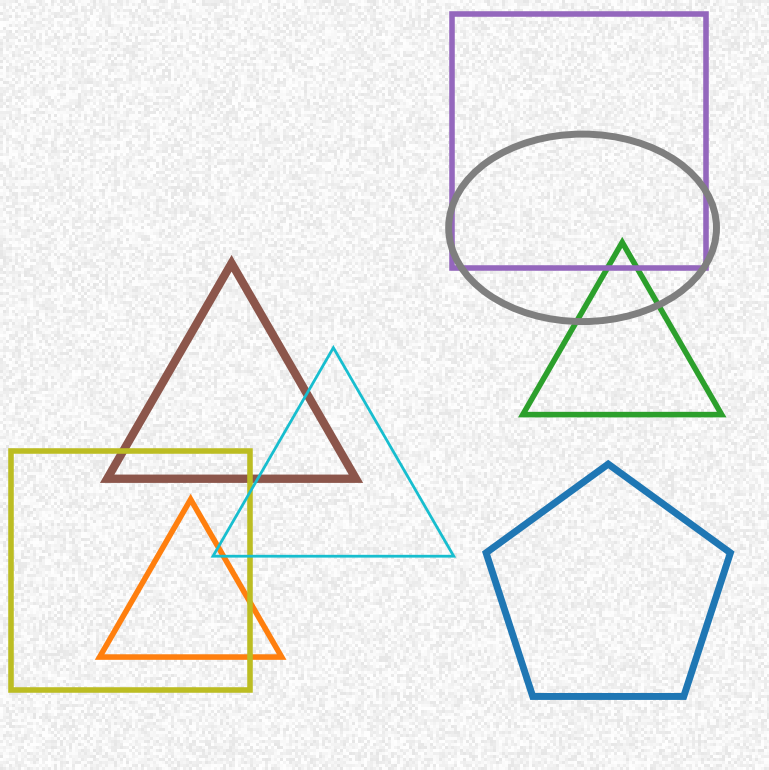[{"shape": "pentagon", "thickness": 2.5, "radius": 0.83, "center": [0.79, 0.23]}, {"shape": "triangle", "thickness": 2, "radius": 0.68, "center": [0.248, 0.215]}, {"shape": "triangle", "thickness": 2, "radius": 0.75, "center": [0.808, 0.536]}, {"shape": "square", "thickness": 2, "radius": 0.82, "center": [0.752, 0.817]}, {"shape": "triangle", "thickness": 3, "radius": 0.93, "center": [0.301, 0.472]}, {"shape": "oval", "thickness": 2.5, "radius": 0.87, "center": [0.757, 0.704]}, {"shape": "square", "thickness": 2, "radius": 0.78, "center": [0.17, 0.26]}, {"shape": "triangle", "thickness": 1, "radius": 0.9, "center": [0.433, 0.368]}]